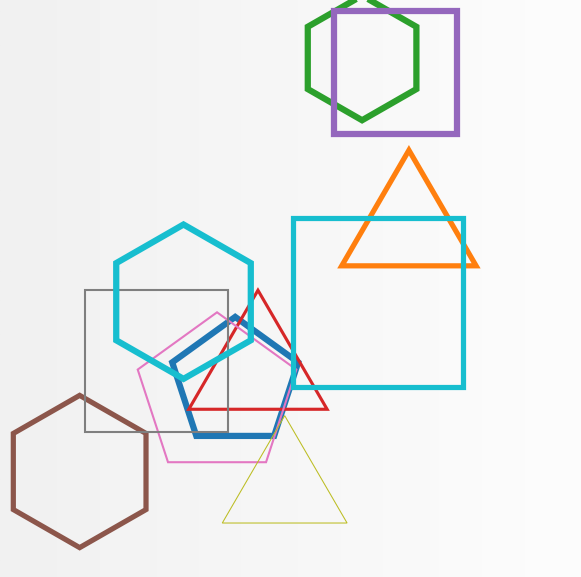[{"shape": "pentagon", "thickness": 3, "radius": 0.57, "center": [0.405, 0.336]}, {"shape": "triangle", "thickness": 2.5, "radius": 0.67, "center": [0.704, 0.606]}, {"shape": "hexagon", "thickness": 3, "radius": 0.54, "center": [0.623, 0.899]}, {"shape": "triangle", "thickness": 1.5, "radius": 0.69, "center": [0.444, 0.359]}, {"shape": "square", "thickness": 3, "radius": 0.53, "center": [0.68, 0.874]}, {"shape": "hexagon", "thickness": 2.5, "radius": 0.66, "center": [0.137, 0.183]}, {"shape": "pentagon", "thickness": 1, "radius": 0.72, "center": [0.373, 0.315]}, {"shape": "square", "thickness": 1, "radius": 0.61, "center": [0.27, 0.373]}, {"shape": "triangle", "thickness": 0.5, "radius": 0.62, "center": [0.49, 0.155]}, {"shape": "square", "thickness": 2.5, "radius": 0.73, "center": [0.65, 0.475]}, {"shape": "hexagon", "thickness": 3, "radius": 0.67, "center": [0.316, 0.477]}]